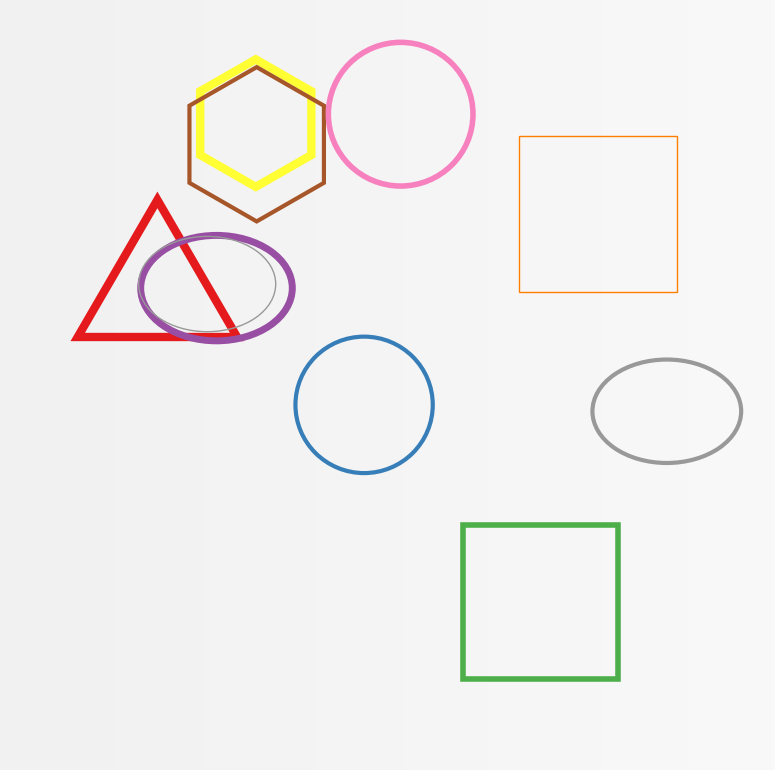[{"shape": "triangle", "thickness": 3, "radius": 0.59, "center": [0.203, 0.622]}, {"shape": "circle", "thickness": 1.5, "radius": 0.44, "center": [0.47, 0.474]}, {"shape": "square", "thickness": 2, "radius": 0.5, "center": [0.698, 0.218]}, {"shape": "oval", "thickness": 2.5, "radius": 0.49, "center": [0.279, 0.626]}, {"shape": "square", "thickness": 0.5, "radius": 0.51, "center": [0.771, 0.722]}, {"shape": "hexagon", "thickness": 3, "radius": 0.41, "center": [0.33, 0.84]}, {"shape": "hexagon", "thickness": 1.5, "radius": 0.5, "center": [0.331, 0.813]}, {"shape": "circle", "thickness": 2, "radius": 0.47, "center": [0.517, 0.852]}, {"shape": "oval", "thickness": 0.5, "radius": 0.44, "center": [0.267, 0.631]}, {"shape": "oval", "thickness": 1.5, "radius": 0.48, "center": [0.86, 0.466]}]